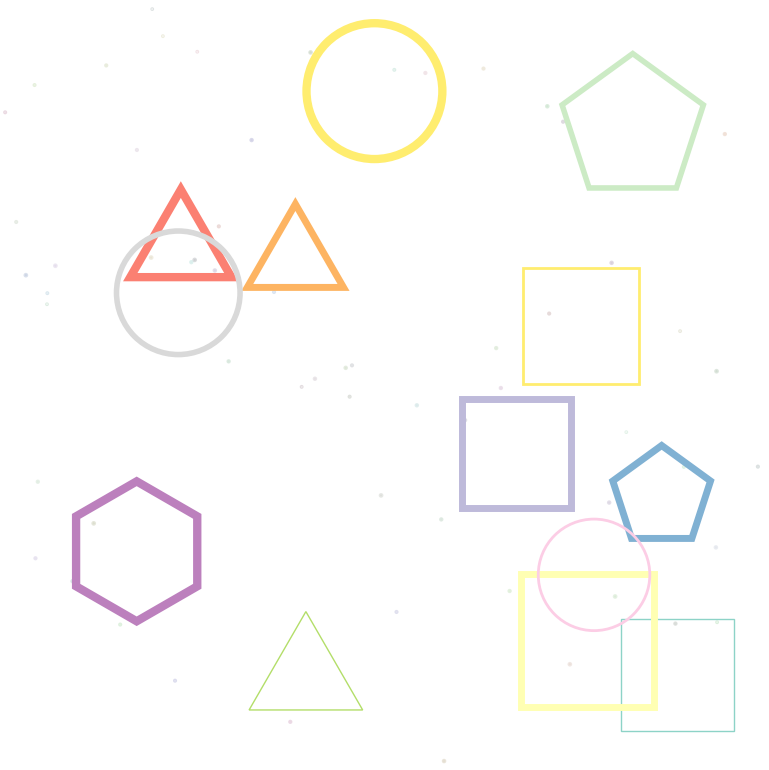[{"shape": "square", "thickness": 0.5, "radius": 0.37, "center": [0.88, 0.123]}, {"shape": "square", "thickness": 2.5, "radius": 0.43, "center": [0.763, 0.168]}, {"shape": "square", "thickness": 2.5, "radius": 0.35, "center": [0.671, 0.411]}, {"shape": "triangle", "thickness": 3, "radius": 0.38, "center": [0.235, 0.678]}, {"shape": "pentagon", "thickness": 2.5, "radius": 0.33, "center": [0.859, 0.355]}, {"shape": "triangle", "thickness": 2.5, "radius": 0.36, "center": [0.384, 0.663]}, {"shape": "triangle", "thickness": 0.5, "radius": 0.43, "center": [0.397, 0.121]}, {"shape": "circle", "thickness": 1, "radius": 0.36, "center": [0.771, 0.253]}, {"shape": "circle", "thickness": 2, "radius": 0.4, "center": [0.232, 0.62]}, {"shape": "hexagon", "thickness": 3, "radius": 0.45, "center": [0.178, 0.284]}, {"shape": "pentagon", "thickness": 2, "radius": 0.48, "center": [0.822, 0.834]}, {"shape": "circle", "thickness": 3, "radius": 0.44, "center": [0.486, 0.882]}, {"shape": "square", "thickness": 1, "radius": 0.38, "center": [0.754, 0.576]}]